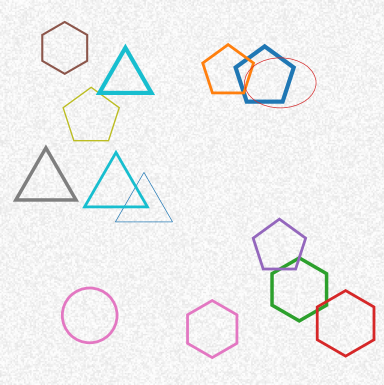[{"shape": "triangle", "thickness": 0.5, "radius": 0.43, "center": [0.374, 0.466]}, {"shape": "pentagon", "thickness": 3, "radius": 0.4, "center": [0.687, 0.8]}, {"shape": "pentagon", "thickness": 2, "radius": 0.35, "center": [0.593, 0.815]}, {"shape": "hexagon", "thickness": 2.5, "radius": 0.41, "center": [0.777, 0.248]}, {"shape": "hexagon", "thickness": 2, "radius": 0.43, "center": [0.898, 0.16]}, {"shape": "oval", "thickness": 0.5, "radius": 0.46, "center": [0.728, 0.785]}, {"shape": "pentagon", "thickness": 2, "radius": 0.36, "center": [0.726, 0.359]}, {"shape": "hexagon", "thickness": 1.5, "radius": 0.34, "center": [0.168, 0.876]}, {"shape": "hexagon", "thickness": 2, "radius": 0.37, "center": [0.551, 0.145]}, {"shape": "circle", "thickness": 2, "radius": 0.36, "center": [0.233, 0.181]}, {"shape": "triangle", "thickness": 2.5, "radius": 0.45, "center": [0.119, 0.526]}, {"shape": "pentagon", "thickness": 1, "radius": 0.38, "center": [0.237, 0.697]}, {"shape": "triangle", "thickness": 2, "radius": 0.47, "center": [0.301, 0.51]}, {"shape": "triangle", "thickness": 3, "radius": 0.39, "center": [0.326, 0.798]}]